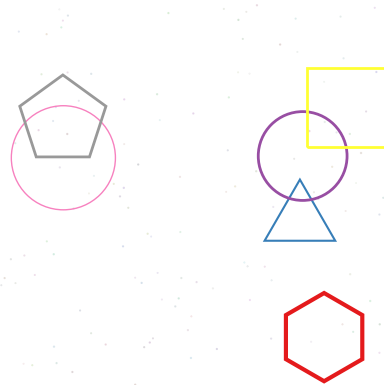[{"shape": "hexagon", "thickness": 3, "radius": 0.57, "center": [0.842, 0.124]}, {"shape": "triangle", "thickness": 1.5, "radius": 0.53, "center": [0.779, 0.428]}, {"shape": "circle", "thickness": 2, "radius": 0.58, "center": [0.786, 0.595]}, {"shape": "square", "thickness": 2, "radius": 0.51, "center": [0.899, 0.721]}, {"shape": "circle", "thickness": 1, "radius": 0.68, "center": [0.165, 0.59]}, {"shape": "pentagon", "thickness": 2, "radius": 0.59, "center": [0.163, 0.688]}]